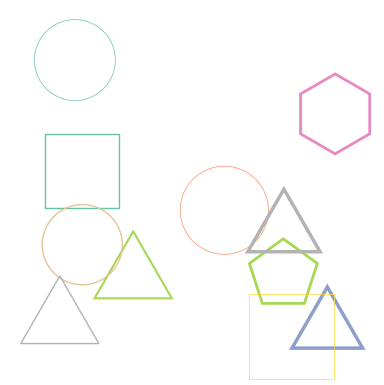[{"shape": "circle", "thickness": 0.5, "radius": 0.53, "center": [0.194, 0.844]}, {"shape": "square", "thickness": 1, "radius": 0.48, "center": [0.213, 0.555]}, {"shape": "circle", "thickness": 0.5, "radius": 0.57, "center": [0.583, 0.454]}, {"shape": "triangle", "thickness": 2.5, "radius": 0.53, "center": [0.85, 0.149]}, {"shape": "hexagon", "thickness": 2, "radius": 0.52, "center": [0.87, 0.704]}, {"shape": "triangle", "thickness": 1.5, "radius": 0.58, "center": [0.346, 0.283]}, {"shape": "pentagon", "thickness": 2, "radius": 0.46, "center": [0.736, 0.287]}, {"shape": "square", "thickness": 0.5, "radius": 0.55, "center": [0.757, 0.125]}, {"shape": "circle", "thickness": 1, "radius": 0.52, "center": [0.214, 0.364]}, {"shape": "triangle", "thickness": 2.5, "radius": 0.54, "center": [0.737, 0.4]}, {"shape": "triangle", "thickness": 1, "radius": 0.59, "center": [0.155, 0.166]}]